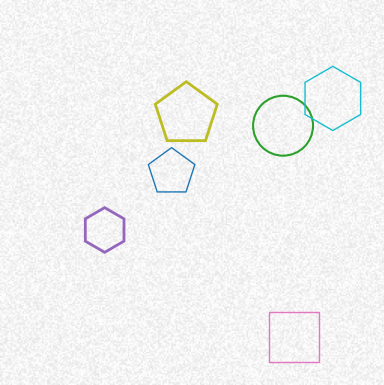[{"shape": "pentagon", "thickness": 1, "radius": 0.32, "center": [0.446, 0.553]}, {"shape": "circle", "thickness": 1.5, "radius": 0.39, "center": [0.735, 0.673]}, {"shape": "hexagon", "thickness": 2, "radius": 0.29, "center": [0.272, 0.403]}, {"shape": "square", "thickness": 1, "radius": 0.32, "center": [0.764, 0.124]}, {"shape": "pentagon", "thickness": 2, "radius": 0.42, "center": [0.484, 0.703]}, {"shape": "hexagon", "thickness": 1, "radius": 0.42, "center": [0.864, 0.744]}]